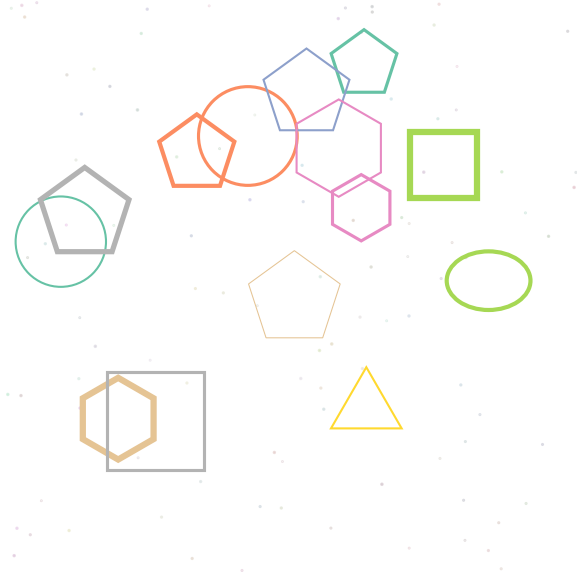[{"shape": "pentagon", "thickness": 1.5, "radius": 0.3, "center": [0.63, 0.888]}, {"shape": "circle", "thickness": 1, "radius": 0.39, "center": [0.105, 0.581]}, {"shape": "circle", "thickness": 1.5, "radius": 0.43, "center": [0.429, 0.764]}, {"shape": "pentagon", "thickness": 2, "radius": 0.34, "center": [0.341, 0.733]}, {"shape": "pentagon", "thickness": 1, "radius": 0.39, "center": [0.531, 0.837]}, {"shape": "hexagon", "thickness": 1.5, "radius": 0.29, "center": [0.625, 0.639]}, {"shape": "hexagon", "thickness": 1, "radius": 0.42, "center": [0.587, 0.743]}, {"shape": "square", "thickness": 3, "radius": 0.29, "center": [0.768, 0.713]}, {"shape": "oval", "thickness": 2, "radius": 0.36, "center": [0.846, 0.513]}, {"shape": "triangle", "thickness": 1, "radius": 0.35, "center": [0.634, 0.293]}, {"shape": "hexagon", "thickness": 3, "radius": 0.35, "center": [0.205, 0.274]}, {"shape": "pentagon", "thickness": 0.5, "radius": 0.42, "center": [0.51, 0.482]}, {"shape": "pentagon", "thickness": 2.5, "radius": 0.4, "center": [0.147, 0.629]}, {"shape": "square", "thickness": 1.5, "radius": 0.42, "center": [0.269, 0.27]}]